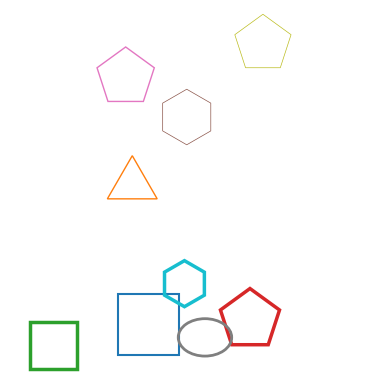[{"shape": "square", "thickness": 1.5, "radius": 0.4, "center": [0.385, 0.157]}, {"shape": "triangle", "thickness": 1, "radius": 0.37, "center": [0.344, 0.521]}, {"shape": "square", "thickness": 2.5, "radius": 0.3, "center": [0.14, 0.102]}, {"shape": "pentagon", "thickness": 2.5, "radius": 0.4, "center": [0.649, 0.17]}, {"shape": "hexagon", "thickness": 0.5, "radius": 0.36, "center": [0.485, 0.696]}, {"shape": "pentagon", "thickness": 1, "radius": 0.39, "center": [0.326, 0.8]}, {"shape": "oval", "thickness": 2, "radius": 0.35, "center": [0.532, 0.124]}, {"shape": "pentagon", "thickness": 0.5, "radius": 0.38, "center": [0.683, 0.886]}, {"shape": "hexagon", "thickness": 2.5, "radius": 0.3, "center": [0.479, 0.263]}]